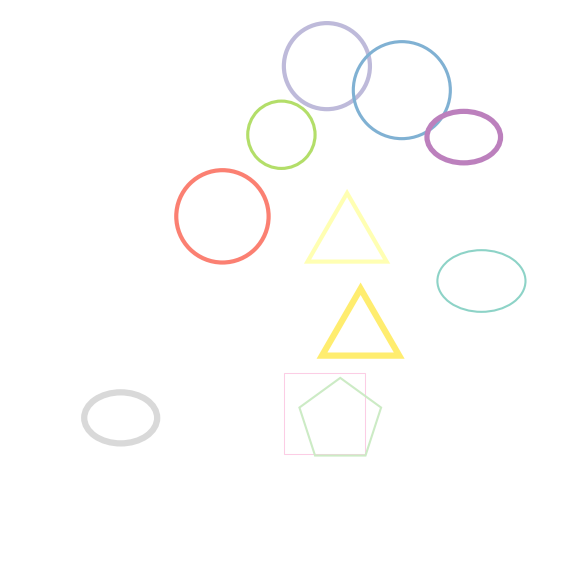[{"shape": "oval", "thickness": 1, "radius": 0.38, "center": [0.834, 0.513]}, {"shape": "triangle", "thickness": 2, "radius": 0.4, "center": [0.601, 0.586]}, {"shape": "circle", "thickness": 2, "radius": 0.37, "center": [0.566, 0.885]}, {"shape": "circle", "thickness": 2, "radius": 0.4, "center": [0.385, 0.625]}, {"shape": "circle", "thickness": 1.5, "radius": 0.42, "center": [0.696, 0.843]}, {"shape": "circle", "thickness": 1.5, "radius": 0.29, "center": [0.487, 0.766]}, {"shape": "square", "thickness": 0.5, "radius": 0.35, "center": [0.562, 0.283]}, {"shape": "oval", "thickness": 3, "radius": 0.32, "center": [0.209, 0.276]}, {"shape": "oval", "thickness": 2.5, "radius": 0.32, "center": [0.803, 0.762]}, {"shape": "pentagon", "thickness": 1, "radius": 0.37, "center": [0.589, 0.27]}, {"shape": "triangle", "thickness": 3, "radius": 0.39, "center": [0.624, 0.422]}]